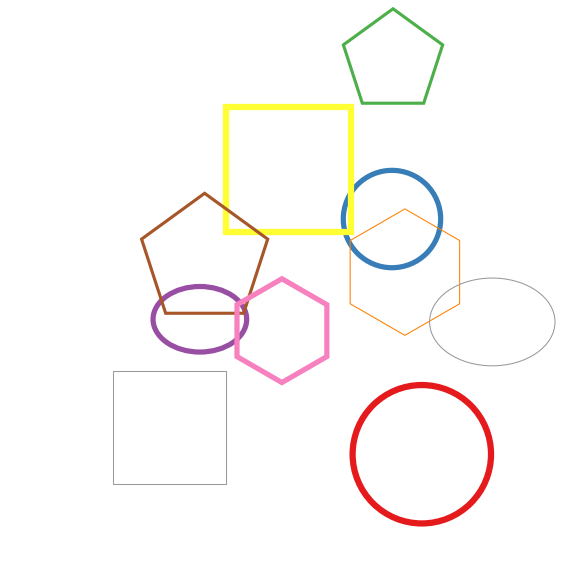[{"shape": "circle", "thickness": 3, "radius": 0.6, "center": [0.73, 0.213]}, {"shape": "circle", "thickness": 2.5, "radius": 0.42, "center": [0.679, 0.62]}, {"shape": "pentagon", "thickness": 1.5, "radius": 0.45, "center": [0.681, 0.894]}, {"shape": "oval", "thickness": 2.5, "radius": 0.41, "center": [0.346, 0.446]}, {"shape": "hexagon", "thickness": 0.5, "radius": 0.55, "center": [0.701, 0.528]}, {"shape": "square", "thickness": 3, "radius": 0.54, "center": [0.499, 0.706]}, {"shape": "pentagon", "thickness": 1.5, "radius": 0.57, "center": [0.354, 0.55]}, {"shape": "hexagon", "thickness": 2.5, "radius": 0.45, "center": [0.488, 0.427]}, {"shape": "square", "thickness": 0.5, "radius": 0.49, "center": [0.294, 0.259]}, {"shape": "oval", "thickness": 0.5, "radius": 0.54, "center": [0.852, 0.442]}]